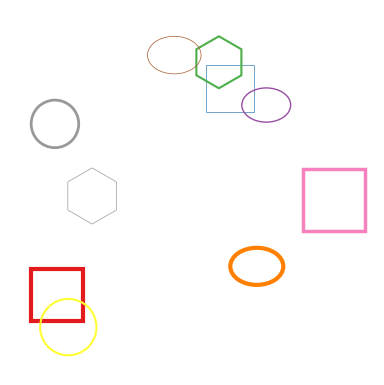[{"shape": "square", "thickness": 3, "radius": 0.34, "center": [0.148, 0.235]}, {"shape": "square", "thickness": 0.5, "radius": 0.31, "center": [0.598, 0.769]}, {"shape": "hexagon", "thickness": 1.5, "radius": 0.34, "center": [0.569, 0.838]}, {"shape": "oval", "thickness": 1, "radius": 0.32, "center": [0.692, 0.727]}, {"shape": "oval", "thickness": 3, "radius": 0.34, "center": [0.667, 0.308]}, {"shape": "circle", "thickness": 1.5, "radius": 0.37, "center": [0.177, 0.15]}, {"shape": "oval", "thickness": 0.5, "radius": 0.35, "center": [0.453, 0.857]}, {"shape": "square", "thickness": 2.5, "radius": 0.4, "center": [0.866, 0.48]}, {"shape": "circle", "thickness": 2, "radius": 0.31, "center": [0.143, 0.678]}, {"shape": "hexagon", "thickness": 0.5, "radius": 0.36, "center": [0.239, 0.491]}]